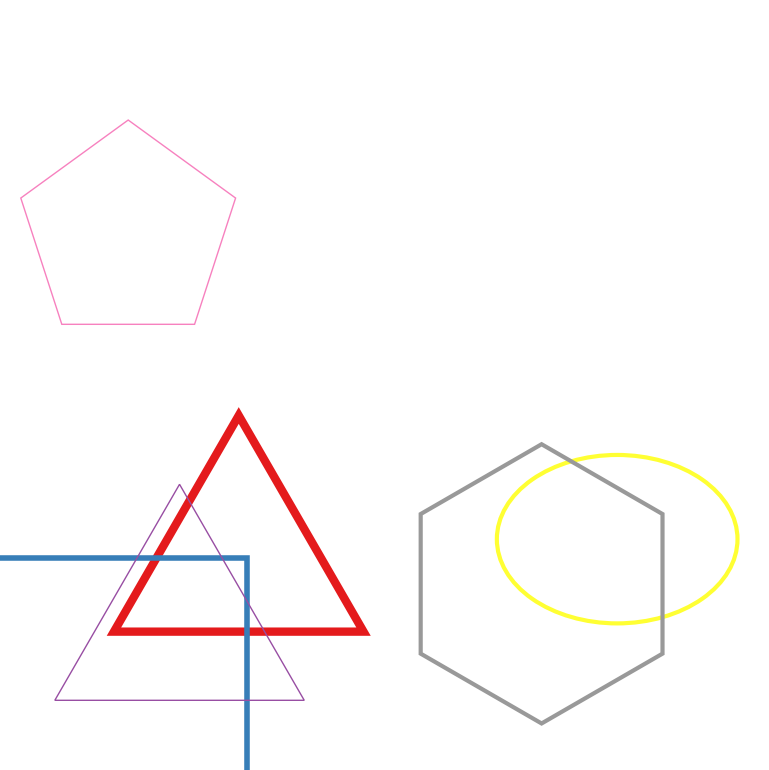[{"shape": "triangle", "thickness": 3, "radius": 0.94, "center": [0.31, 0.273]}, {"shape": "square", "thickness": 2, "radius": 0.82, "center": [0.158, 0.112]}, {"shape": "triangle", "thickness": 0.5, "radius": 0.94, "center": [0.233, 0.184]}, {"shape": "oval", "thickness": 1.5, "radius": 0.78, "center": [0.802, 0.3]}, {"shape": "pentagon", "thickness": 0.5, "radius": 0.73, "center": [0.166, 0.697]}, {"shape": "hexagon", "thickness": 1.5, "radius": 0.91, "center": [0.703, 0.242]}]